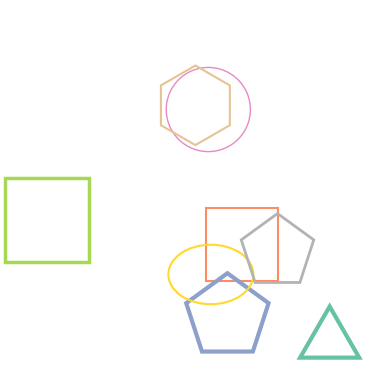[{"shape": "triangle", "thickness": 3, "radius": 0.44, "center": [0.856, 0.115]}, {"shape": "square", "thickness": 1.5, "radius": 0.47, "center": [0.629, 0.365]}, {"shape": "pentagon", "thickness": 3, "radius": 0.56, "center": [0.591, 0.178]}, {"shape": "circle", "thickness": 1, "radius": 0.55, "center": [0.541, 0.715]}, {"shape": "square", "thickness": 2.5, "radius": 0.55, "center": [0.123, 0.428]}, {"shape": "oval", "thickness": 1.5, "radius": 0.55, "center": [0.548, 0.287]}, {"shape": "hexagon", "thickness": 1.5, "radius": 0.52, "center": [0.507, 0.726]}, {"shape": "pentagon", "thickness": 2, "radius": 0.49, "center": [0.721, 0.346]}]